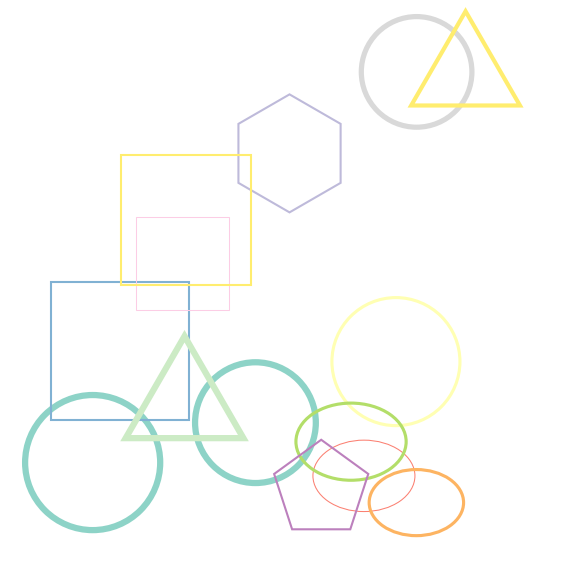[{"shape": "circle", "thickness": 3, "radius": 0.58, "center": [0.16, 0.198]}, {"shape": "circle", "thickness": 3, "radius": 0.52, "center": [0.442, 0.267]}, {"shape": "circle", "thickness": 1.5, "radius": 0.55, "center": [0.686, 0.373]}, {"shape": "hexagon", "thickness": 1, "radius": 0.51, "center": [0.501, 0.734]}, {"shape": "oval", "thickness": 0.5, "radius": 0.44, "center": [0.63, 0.175]}, {"shape": "square", "thickness": 1, "radius": 0.6, "center": [0.207, 0.391]}, {"shape": "oval", "thickness": 1.5, "radius": 0.41, "center": [0.721, 0.129]}, {"shape": "oval", "thickness": 1.5, "radius": 0.48, "center": [0.608, 0.234]}, {"shape": "square", "thickness": 0.5, "radius": 0.4, "center": [0.315, 0.543]}, {"shape": "circle", "thickness": 2.5, "radius": 0.48, "center": [0.721, 0.875]}, {"shape": "pentagon", "thickness": 1, "radius": 0.43, "center": [0.556, 0.152]}, {"shape": "triangle", "thickness": 3, "radius": 0.59, "center": [0.32, 0.299]}, {"shape": "triangle", "thickness": 2, "radius": 0.54, "center": [0.806, 0.871]}, {"shape": "square", "thickness": 1, "radius": 0.56, "center": [0.322, 0.618]}]